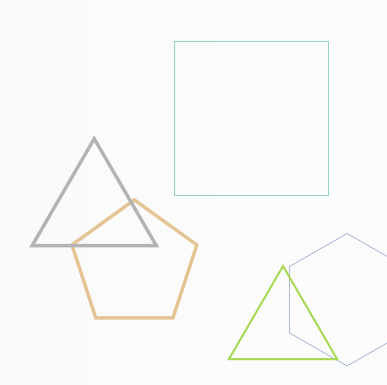[{"shape": "square", "thickness": 0.5, "radius": 0.99, "center": [0.648, 0.694]}, {"shape": "hexagon", "thickness": 0.5, "radius": 0.86, "center": [0.896, 0.221]}, {"shape": "triangle", "thickness": 1.5, "radius": 0.81, "center": [0.73, 0.148]}, {"shape": "pentagon", "thickness": 2.5, "radius": 0.85, "center": [0.347, 0.311]}, {"shape": "triangle", "thickness": 2.5, "radius": 0.93, "center": [0.243, 0.455]}]